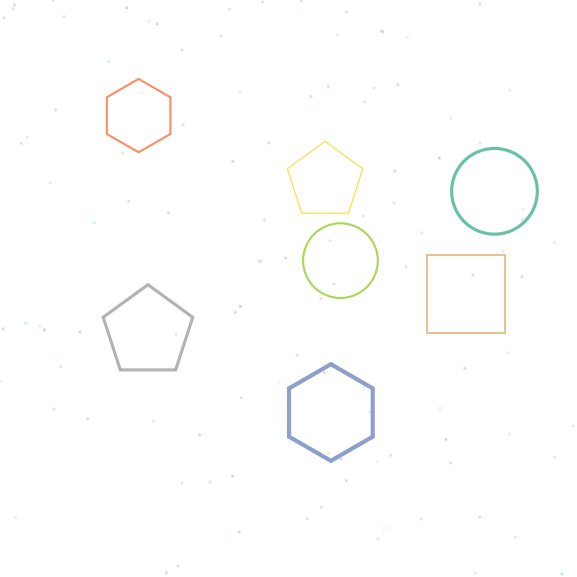[{"shape": "circle", "thickness": 1.5, "radius": 0.37, "center": [0.856, 0.668]}, {"shape": "hexagon", "thickness": 1, "radius": 0.32, "center": [0.24, 0.799]}, {"shape": "hexagon", "thickness": 2, "radius": 0.42, "center": [0.573, 0.285]}, {"shape": "circle", "thickness": 1, "radius": 0.32, "center": [0.59, 0.548]}, {"shape": "pentagon", "thickness": 0.5, "radius": 0.34, "center": [0.563, 0.686]}, {"shape": "square", "thickness": 1, "radius": 0.34, "center": [0.806, 0.491]}, {"shape": "pentagon", "thickness": 1.5, "radius": 0.41, "center": [0.256, 0.425]}]